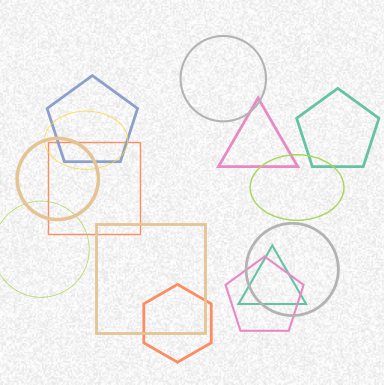[{"shape": "pentagon", "thickness": 2, "radius": 0.56, "center": [0.877, 0.658]}, {"shape": "triangle", "thickness": 1.5, "radius": 0.51, "center": [0.707, 0.261]}, {"shape": "hexagon", "thickness": 2, "radius": 0.51, "center": [0.461, 0.16]}, {"shape": "square", "thickness": 1, "radius": 0.6, "center": [0.245, 0.512]}, {"shape": "pentagon", "thickness": 2, "radius": 0.62, "center": [0.24, 0.68]}, {"shape": "triangle", "thickness": 2, "radius": 0.59, "center": [0.67, 0.627]}, {"shape": "pentagon", "thickness": 1.5, "radius": 0.53, "center": [0.687, 0.227]}, {"shape": "oval", "thickness": 1, "radius": 0.61, "center": [0.772, 0.513]}, {"shape": "circle", "thickness": 0.5, "radius": 0.62, "center": [0.107, 0.353]}, {"shape": "oval", "thickness": 0.5, "radius": 0.54, "center": [0.224, 0.636]}, {"shape": "square", "thickness": 2, "radius": 0.71, "center": [0.391, 0.277]}, {"shape": "circle", "thickness": 2.5, "radius": 0.53, "center": [0.15, 0.535]}, {"shape": "circle", "thickness": 1.5, "radius": 0.55, "center": [0.58, 0.796]}, {"shape": "circle", "thickness": 2, "radius": 0.6, "center": [0.759, 0.3]}]